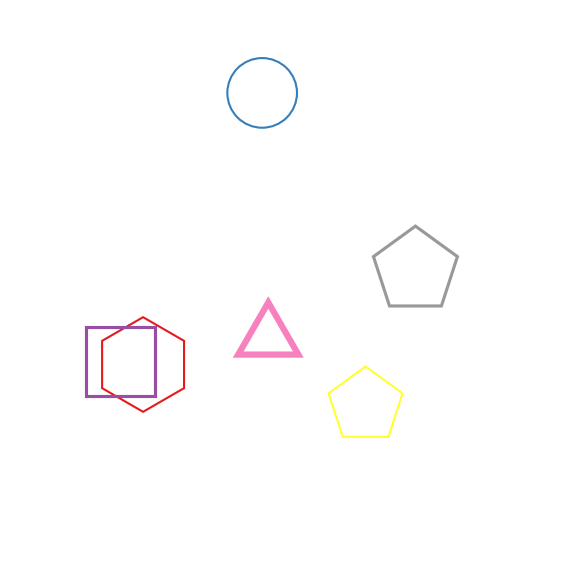[{"shape": "hexagon", "thickness": 1, "radius": 0.41, "center": [0.248, 0.368]}, {"shape": "circle", "thickness": 1, "radius": 0.3, "center": [0.454, 0.838]}, {"shape": "square", "thickness": 1.5, "radius": 0.3, "center": [0.208, 0.373]}, {"shape": "pentagon", "thickness": 1, "radius": 0.34, "center": [0.633, 0.297]}, {"shape": "triangle", "thickness": 3, "radius": 0.3, "center": [0.465, 0.415]}, {"shape": "pentagon", "thickness": 1.5, "radius": 0.38, "center": [0.719, 0.531]}]